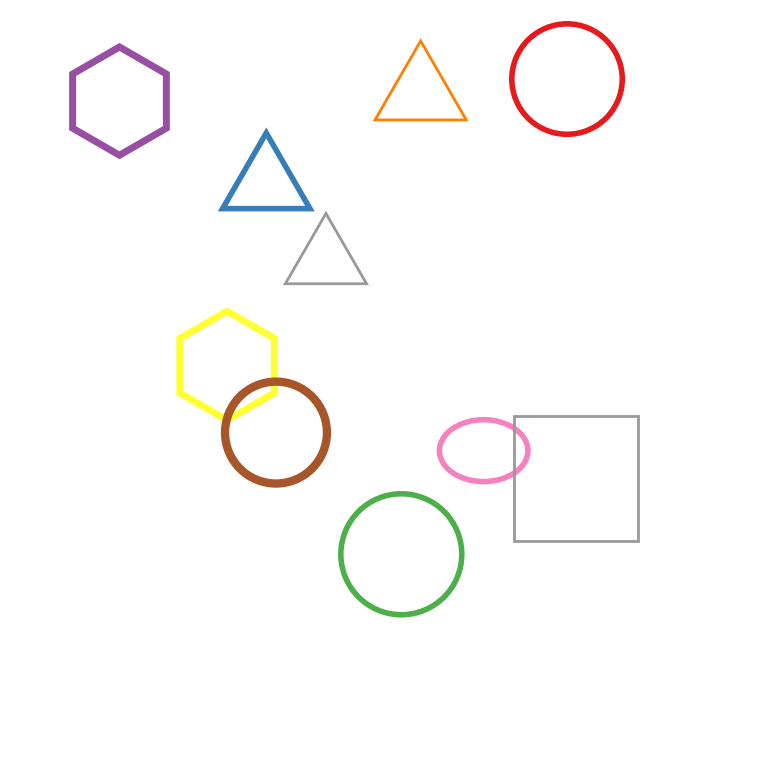[{"shape": "circle", "thickness": 2, "radius": 0.36, "center": [0.736, 0.897]}, {"shape": "triangle", "thickness": 2, "radius": 0.33, "center": [0.346, 0.762]}, {"shape": "circle", "thickness": 2, "radius": 0.39, "center": [0.521, 0.28]}, {"shape": "hexagon", "thickness": 2.5, "radius": 0.35, "center": [0.155, 0.869]}, {"shape": "triangle", "thickness": 1, "radius": 0.34, "center": [0.546, 0.878]}, {"shape": "hexagon", "thickness": 2.5, "radius": 0.35, "center": [0.295, 0.525]}, {"shape": "circle", "thickness": 3, "radius": 0.33, "center": [0.358, 0.438]}, {"shape": "oval", "thickness": 2, "radius": 0.29, "center": [0.628, 0.415]}, {"shape": "square", "thickness": 1, "radius": 0.4, "center": [0.748, 0.379]}, {"shape": "triangle", "thickness": 1, "radius": 0.3, "center": [0.423, 0.662]}]